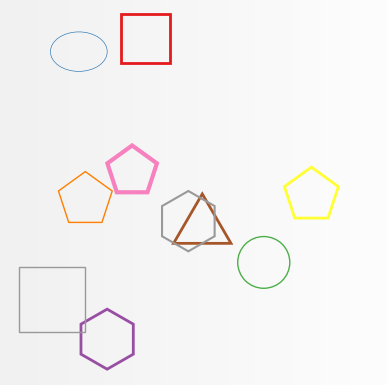[{"shape": "square", "thickness": 2, "radius": 0.31, "center": [0.375, 0.9]}, {"shape": "oval", "thickness": 0.5, "radius": 0.37, "center": [0.203, 0.866]}, {"shape": "circle", "thickness": 1, "radius": 0.34, "center": [0.681, 0.318]}, {"shape": "hexagon", "thickness": 2, "radius": 0.39, "center": [0.276, 0.119]}, {"shape": "pentagon", "thickness": 1, "radius": 0.36, "center": [0.22, 0.481]}, {"shape": "pentagon", "thickness": 2, "radius": 0.37, "center": [0.804, 0.493]}, {"shape": "triangle", "thickness": 2, "radius": 0.43, "center": [0.522, 0.411]}, {"shape": "pentagon", "thickness": 3, "radius": 0.34, "center": [0.341, 0.555]}, {"shape": "hexagon", "thickness": 1.5, "radius": 0.39, "center": [0.486, 0.426]}, {"shape": "square", "thickness": 1, "radius": 0.42, "center": [0.135, 0.223]}]